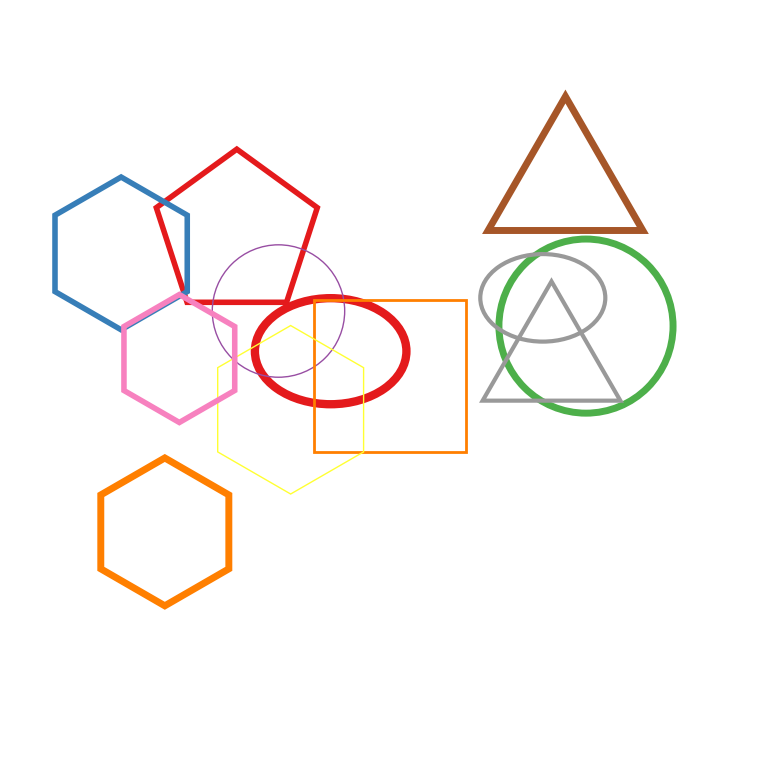[{"shape": "pentagon", "thickness": 2, "radius": 0.55, "center": [0.308, 0.696]}, {"shape": "oval", "thickness": 3, "radius": 0.49, "center": [0.429, 0.544]}, {"shape": "hexagon", "thickness": 2, "radius": 0.5, "center": [0.157, 0.671]}, {"shape": "circle", "thickness": 2.5, "radius": 0.57, "center": [0.761, 0.576]}, {"shape": "circle", "thickness": 0.5, "radius": 0.43, "center": [0.362, 0.596]}, {"shape": "square", "thickness": 1, "radius": 0.49, "center": [0.506, 0.512]}, {"shape": "hexagon", "thickness": 2.5, "radius": 0.48, "center": [0.214, 0.309]}, {"shape": "hexagon", "thickness": 0.5, "radius": 0.55, "center": [0.377, 0.468]}, {"shape": "triangle", "thickness": 2.5, "radius": 0.58, "center": [0.734, 0.759]}, {"shape": "hexagon", "thickness": 2, "radius": 0.42, "center": [0.233, 0.534]}, {"shape": "oval", "thickness": 1.5, "radius": 0.41, "center": [0.705, 0.613]}, {"shape": "triangle", "thickness": 1.5, "radius": 0.52, "center": [0.716, 0.531]}]